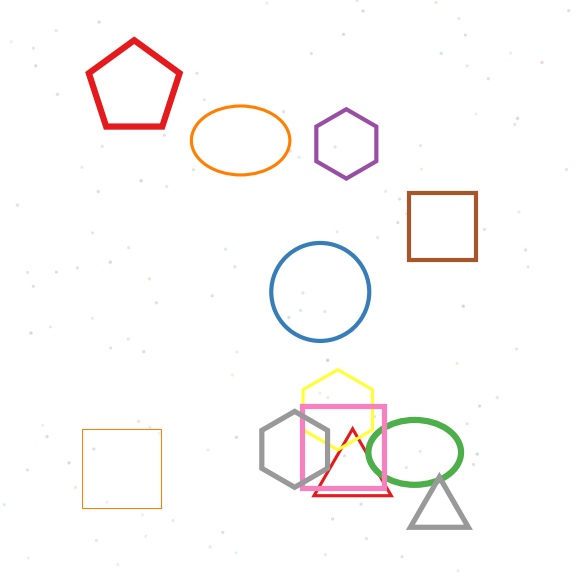[{"shape": "triangle", "thickness": 1.5, "radius": 0.39, "center": [0.611, 0.179]}, {"shape": "pentagon", "thickness": 3, "radius": 0.41, "center": [0.232, 0.847]}, {"shape": "circle", "thickness": 2, "radius": 0.42, "center": [0.555, 0.494]}, {"shape": "oval", "thickness": 3, "radius": 0.4, "center": [0.718, 0.216]}, {"shape": "hexagon", "thickness": 2, "radius": 0.3, "center": [0.6, 0.75]}, {"shape": "square", "thickness": 0.5, "radius": 0.34, "center": [0.21, 0.188]}, {"shape": "oval", "thickness": 1.5, "radius": 0.43, "center": [0.417, 0.756]}, {"shape": "hexagon", "thickness": 1.5, "radius": 0.35, "center": [0.585, 0.29]}, {"shape": "square", "thickness": 2, "radius": 0.29, "center": [0.766, 0.607]}, {"shape": "square", "thickness": 2.5, "radius": 0.36, "center": [0.594, 0.225]}, {"shape": "hexagon", "thickness": 2.5, "radius": 0.33, "center": [0.51, 0.221]}, {"shape": "triangle", "thickness": 2.5, "radius": 0.29, "center": [0.761, 0.115]}]